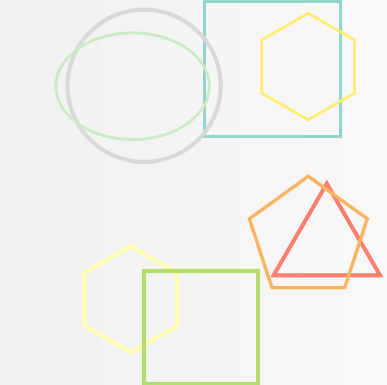[{"shape": "square", "thickness": 2, "radius": 0.88, "center": [0.703, 0.822]}, {"shape": "hexagon", "thickness": 3, "radius": 0.69, "center": [0.337, 0.223]}, {"shape": "triangle", "thickness": 3, "radius": 0.79, "center": [0.843, 0.364]}, {"shape": "pentagon", "thickness": 2.5, "radius": 0.8, "center": [0.796, 0.382]}, {"shape": "square", "thickness": 3, "radius": 0.73, "center": [0.518, 0.149]}, {"shape": "circle", "thickness": 3, "radius": 0.99, "center": [0.372, 0.777]}, {"shape": "oval", "thickness": 2, "radius": 0.99, "center": [0.342, 0.776]}, {"shape": "hexagon", "thickness": 2, "radius": 0.69, "center": [0.795, 0.827]}]